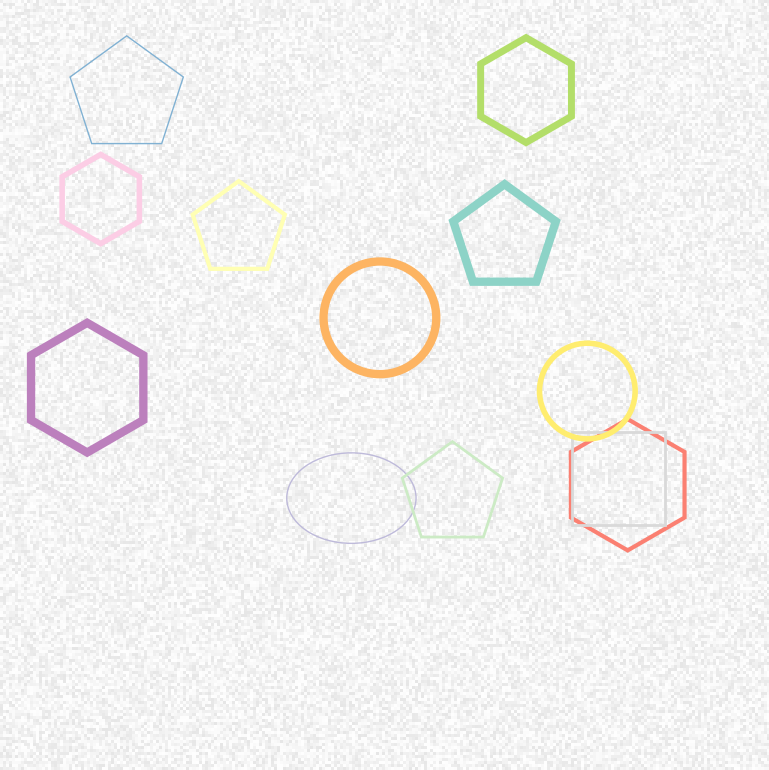[{"shape": "pentagon", "thickness": 3, "radius": 0.35, "center": [0.655, 0.691]}, {"shape": "pentagon", "thickness": 1.5, "radius": 0.31, "center": [0.31, 0.702]}, {"shape": "oval", "thickness": 0.5, "radius": 0.42, "center": [0.456, 0.353]}, {"shape": "hexagon", "thickness": 1.5, "radius": 0.43, "center": [0.815, 0.37]}, {"shape": "pentagon", "thickness": 0.5, "radius": 0.39, "center": [0.165, 0.876]}, {"shape": "circle", "thickness": 3, "radius": 0.37, "center": [0.493, 0.587]}, {"shape": "hexagon", "thickness": 2.5, "radius": 0.34, "center": [0.683, 0.883]}, {"shape": "hexagon", "thickness": 2, "radius": 0.29, "center": [0.131, 0.741]}, {"shape": "square", "thickness": 1, "radius": 0.3, "center": [0.803, 0.378]}, {"shape": "hexagon", "thickness": 3, "radius": 0.42, "center": [0.113, 0.497]}, {"shape": "pentagon", "thickness": 1, "radius": 0.34, "center": [0.588, 0.358]}, {"shape": "circle", "thickness": 2, "radius": 0.31, "center": [0.763, 0.492]}]